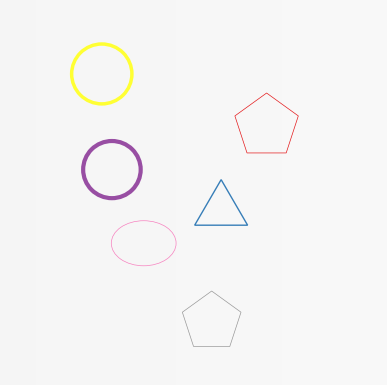[{"shape": "pentagon", "thickness": 0.5, "radius": 0.43, "center": [0.688, 0.672]}, {"shape": "triangle", "thickness": 1, "radius": 0.39, "center": [0.571, 0.455]}, {"shape": "circle", "thickness": 3, "radius": 0.37, "center": [0.289, 0.56]}, {"shape": "circle", "thickness": 2.5, "radius": 0.39, "center": [0.263, 0.808]}, {"shape": "oval", "thickness": 0.5, "radius": 0.42, "center": [0.371, 0.368]}, {"shape": "pentagon", "thickness": 0.5, "radius": 0.4, "center": [0.546, 0.164]}]